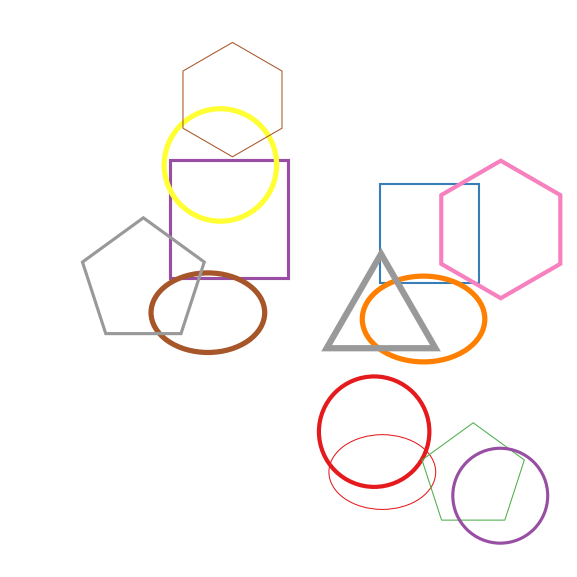[{"shape": "circle", "thickness": 2, "radius": 0.48, "center": [0.648, 0.252]}, {"shape": "oval", "thickness": 0.5, "radius": 0.46, "center": [0.662, 0.182]}, {"shape": "square", "thickness": 1, "radius": 0.43, "center": [0.744, 0.594]}, {"shape": "pentagon", "thickness": 0.5, "radius": 0.47, "center": [0.819, 0.174]}, {"shape": "square", "thickness": 1.5, "radius": 0.51, "center": [0.397, 0.62]}, {"shape": "circle", "thickness": 1.5, "radius": 0.41, "center": [0.866, 0.141]}, {"shape": "oval", "thickness": 2.5, "radius": 0.53, "center": [0.733, 0.447]}, {"shape": "circle", "thickness": 2.5, "radius": 0.49, "center": [0.382, 0.713]}, {"shape": "hexagon", "thickness": 0.5, "radius": 0.5, "center": [0.403, 0.827]}, {"shape": "oval", "thickness": 2.5, "radius": 0.49, "center": [0.36, 0.458]}, {"shape": "hexagon", "thickness": 2, "radius": 0.6, "center": [0.867, 0.602]}, {"shape": "triangle", "thickness": 3, "radius": 0.54, "center": [0.66, 0.451]}, {"shape": "pentagon", "thickness": 1.5, "radius": 0.55, "center": [0.248, 0.511]}]